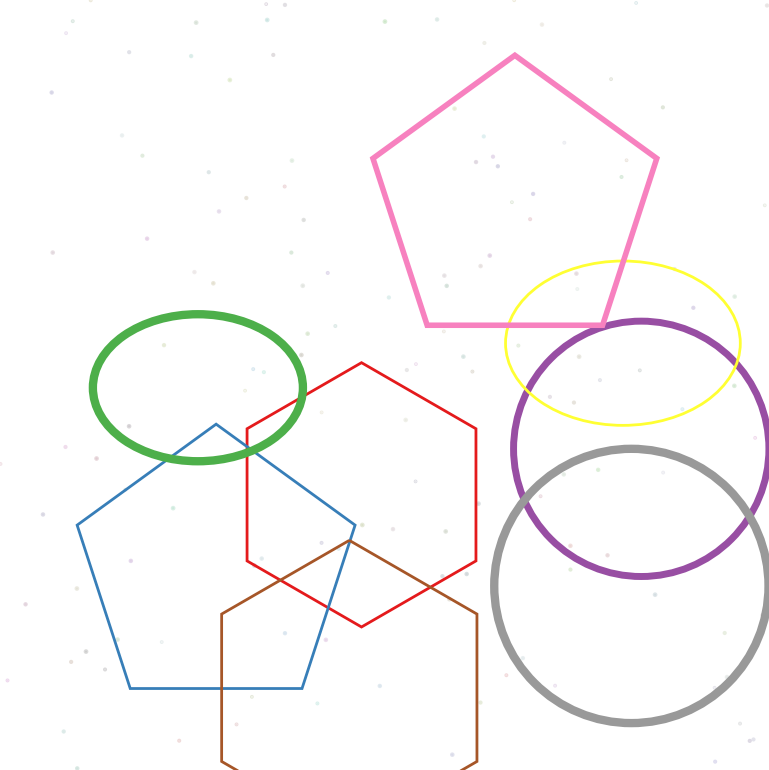[{"shape": "hexagon", "thickness": 1, "radius": 0.86, "center": [0.469, 0.357]}, {"shape": "pentagon", "thickness": 1, "radius": 0.95, "center": [0.281, 0.259]}, {"shape": "oval", "thickness": 3, "radius": 0.68, "center": [0.257, 0.496]}, {"shape": "circle", "thickness": 2.5, "radius": 0.83, "center": [0.833, 0.417]}, {"shape": "oval", "thickness": 1, "radius": 0.76, "center": [0.809, 0.554]}, {"shape": "hexagon", "thickness": 1, "radius": 0.96, "center": [0.454, 0.107]}, {"shape": "pentagon", "thickness": 2, "radius": 0.97, "center": [0.669, 0.734]}, {"shape": "circle", "thickness": 3, "radius": 0.89, "center": [0.82, 0.239]}]